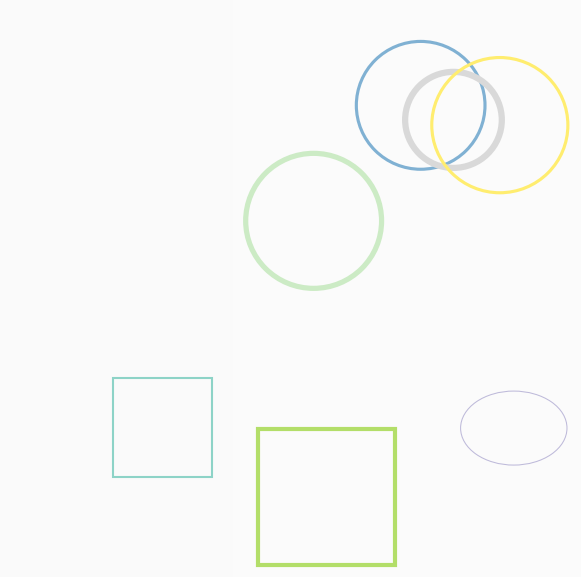[{"shape": "square", "thickness": 1, "radius": 0.43, "center": [0.28, 0.259]}, {"shape": "oval", "thickness": 0.5, "radius": 0.46, "center": [0.884, 0.258]}, {"shape": "circle", "thickness": 1.5, "radius": 0.55, "center": [0.724, 0.817]}, {"shape": "square", "thickness": 2, "radius": 0.59, "center": [0.562, 0.139]}, {"shape": "circle", "thickness": 3, "radius": 0.42, "center": [0.78, 0.792]}, {"shape": "circle", "thickness": 2.5, "radius": 0.58, "center": [0.54, 0.617]}, {"shape": "circle", "thickness": 1.5, "radius": 0.59, "center": [0.86, 0.782]}]